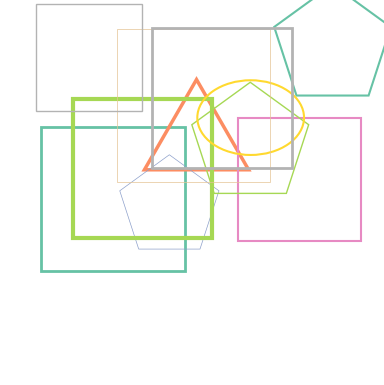[{"shape": "pentagon", "thickness": 1.5, "radius": 0.8, "center": [0.864, 0.881]}, {"shape": "square", "thickness": 2, "radius": 0.93, "center": [0.294, 0.484]}, {"shape": "triangle", "thickness": 2.5, "radius": 0.78, "center": [0.51, 0.637]}, {"shape": "pentagon", "thickness": 0.5, "radius": 0.68, "center": [0.44, 0.463]}, {"shape": "square", "thickness": 1.5, "radius": 0.8, "center": [0.779, 0.533]}, {"shape": "pentagon", "thickness": 1, "radius": 0.8, "center": [0.65, 0.627]}, {"shape": "square", "thickness": 3, "radius": 0.9, "center": [0.37, 0.563]}, {"shape": "oval", "thickness": 1.5, "radius": 0.69, "center": [0.651, 0.695]}, {"shape": "square", "thickness": 0.5, "radius": 0.99, "center": [0.503, 0.726]}, {"shape": "square", "thickness": 1, "radius": 0.69, "center": [0.231, 0.851]}, {"shape": "square", "thickness": 2, "radius": 0.91, "center": [0.576, 0.746]}]